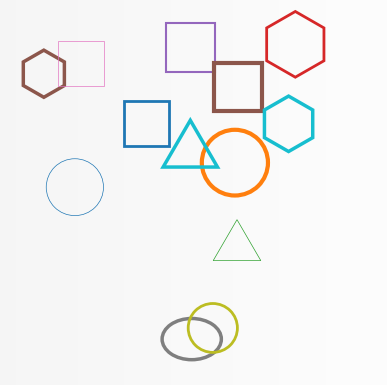[{"shape": "circle", "thickness": 0.5, "radius": 0.37, "center": [0.193, 0.514]}, {"shape": "square", "thickness": 2, "radius": 0.29, "center": [0.379, 0.678]}, {"shape": "circle", "thickness": 3, "radius": 0.43, "center": [0.606, 0.578]}, {"shape": "triangle", "thickness": 0.5, "radius": 0.35, "center": [0.612, 0.359]}, {"shape": "hexagon", "thickness": 2, "radius": 0.43, "center": [0.762, 0.885]}, {"shape": "square", "thickness": 1.5, "radius": 0.32, "center": [0.491, 0.877]}, {"shape": "square", "thickness": 3, "radius": 0.31, "center": [0.615, 0.774]}, {"shape": "hexagon", "thickness": 2.5, "radius": 0.31, "center": [0.113, 0.809]}, {"shape": "square", "thickness": 0.5, "radius": 0.29, "center": [0.209, 0.834]}, {"shape": "oval", "thickness": 2.5, "radius": 0.38, "center": [0.495, 0.119]}, {"shape": "circle", "thickness": 2, "radius": 0.32, "center": [0.549, 0.148]}, {"shape": "hexagon", "thickness": 2.5, "radius": 0.36, "center": [0.745, 0.678]}, {"shape": "triangle", "thickness": 2.5, "radius": 0.4, "center": [0.491, 0.607]}]